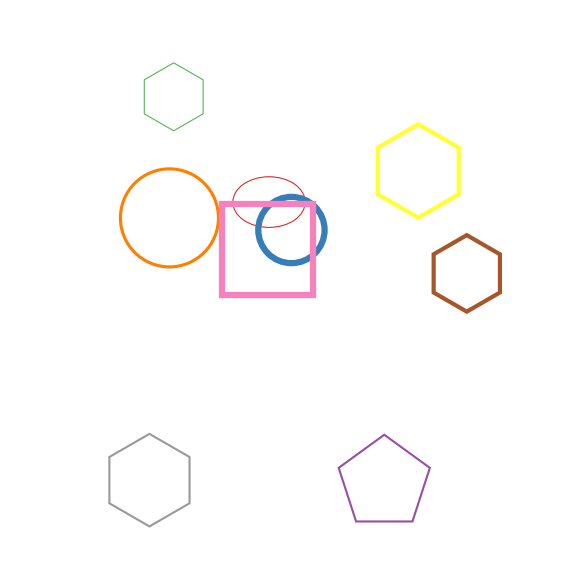[{"shape": "oval", "thickness": 0.5, "radius": 0.31, "center": [0.466, 0.649]}, {"shape": "circle", "thickness": 3, "radius": 0.29, "center": [0.505, 0.601]}, {"shape": "hexagon", "thickness": 0.5, "radius": 0.29, "center": [0.301, 0.832]}, {"shape": "pentagon", "thickness": 1, "radius": 0.42, "center": [0.665, 0.163]}, {"shape": "circle", "thickness": 1.5, "radius": 0.42, "center": [0.293, 0.622]}, {"shape": "hexagon", "thickness": 2, "radius": 0.4, "center": [0.724, 0.703]}, {"shape": "hexagon", "thickness": 2, "radius": 0.33, "center": [0.808, 0.526]}, {"shape": "square", "thickness": 3, "radius": 0.4, "center": [0.463, 0.567]}, {"shape": "hexagon", "thickness": 1, "radius": 0.4, "center": [0.259, 0.168]}]